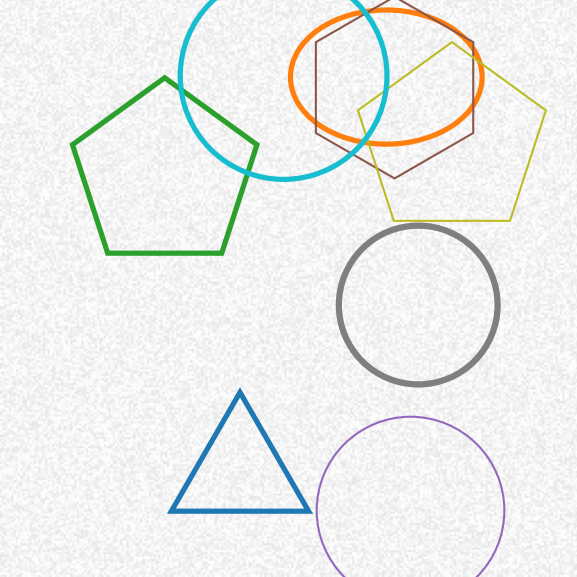[{"shape": "triangle", "thickness": 2.5, "radius": 0.69, "center": [0.416, 0.183]}, {"shape": "oval", "thickness": 2.5, "radius": 0.83, "center": [0.669, 0.866]}, {"shape": "pentagon", "thickness": 2.5, "radius": 0.84, "center": [0.285, 0.697]}, {"shape": "circle", "thickness": 1, "radius": 0.81, "center": [0.711, 0.115]}, {"shape": "hexagon", "thickness": 1, "radius": 0.79, "center": [0.683, 0.847]}, {"shape": "circle", "thickness": 3, "radius": 0.69, "center": [0.724, 0.471]}, {"shape": "pentagon", "thickness": 1, "radius": 0.86, "center": [0.783, 0.755]}, {"shape": "circle", "thickness": 2.5, "radius": 0.9, "center": [0.491, 0.868]}]